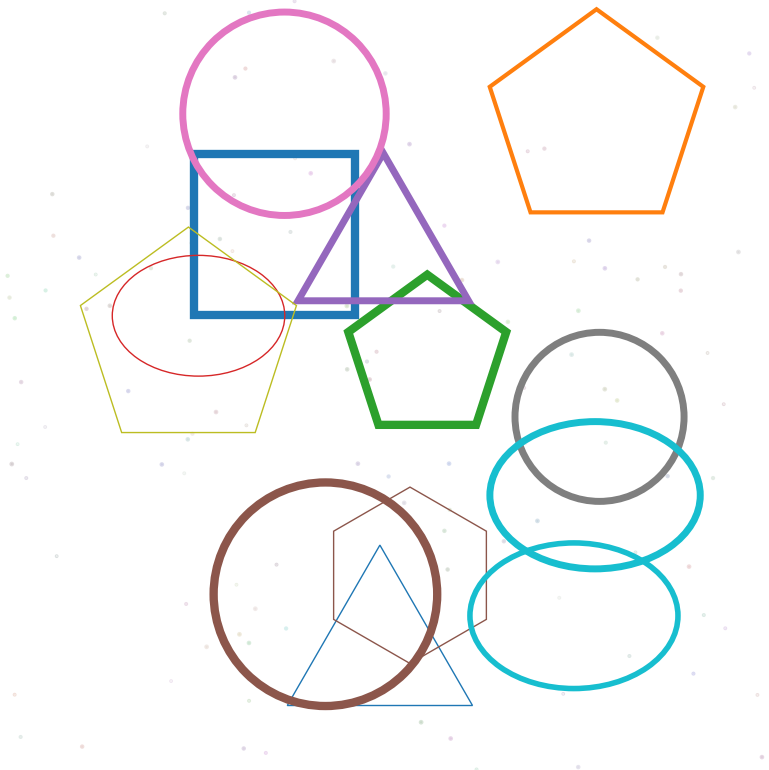[{"shape": "square", "thickness": 3, "radius": 0.52, "center": [0.357, 0.695]}, {"shape": "triangle", "thickness": 0.5, "radius": 0.69, "center": [0.493, 0.153]}, {"shape": "pentagon", "thickness": 1.5, "radius": 0.73, "center": [0.775, 0.842]}, {"shape": "pentagon", "thickness": 3, "radius": 0.54, "center": [0.555, 0.535]}, {"shape": "oval", "thickness": 0.5, "radius": 0.56, "center": [0.258, 0.59]}, {"shape": "triangle", "thickness": 2.5, "radius": 0.64, "center": [0.498, 0.673]}, {"shape": "hexagon", "thickness": 0.5, "radius": 0.57, "center": [0.532, 0.253]}, {"shape": "circle", "thickness": 3, "radius": 0.73, "center": [0.423, 0.228]}, {"shape": "circle", "thickness": 2.5, "radius": 0.66, "center": [0.369, 0.852]}, {"shape": "circle", "thickness": 2.5, "radius": 0.55, "center": [0.779, 0.459]}, {"shape": "pentagon", "thickness": 0.5, "radius": 0.74, "center": [0.245, 0.558]}, {"shape": "oval", "thickness": 2.5, "radius": 0.68, "center": [0.773, 0.357]}, {"shape": "oval", "thickness": 2, "radius": 0.68, "center": [0.745, 0.2]}]